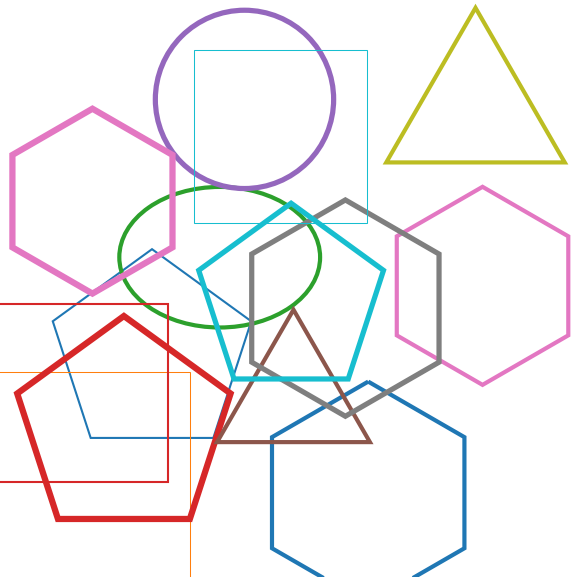[{"shape": "hexagon", "thickness": 2, "radius": 0.96, "center": [0.638, 0.146]}, {"shape": "pentagon", "thickness": 1, "radius": 0.9, "center": [0.263, 0.387]}, {"shape": "square", "thickness": 0.5, "radius": 1.0, "center": [0.13, 0.156]}, {"shape": "oval", "thickness": 2, "radius": 0.87, "center": [0.38, 0.554]}, {"shape": "square", "thickness": 1, "radius": 0.77, "center": [0.137, 0.318]}, {"shape": "pentagon", "thickness": 3, "radius": 0.97, "center": [0.215, 0.258]}, {"shape": "circle", "thickness": 2.5, "radius": 0.77, "center": [0.423, 0.827]}, {"shape": "triangle", "thickness": 2, "radius": 0.76, "center": [0.508, 0.31]}, {"shape": "hexagon", "thickness": 2, "radius": 0.86, "center": [0.836, 0.504]}, {"shape": "hexagon", "thickness": 3, "radius": 0.8, "center": [0.16, 0.651]}, {"shape": "hexagon", "thickness": 2.5, "radius": 0.94, "center": [0.598, 0.466]}, {"shape": "triangle", "thickness": 2, "radius": 0.89, "center": [0.823, 0.807]}, {"shape": "pentagon", "thickness": 2.5, "radius": 0.84, "center": [0.504, 0.479]}, {"shape": "square", "thickness": 0.5, "radius": 0.75, "center": [0.486, 0.763]}]